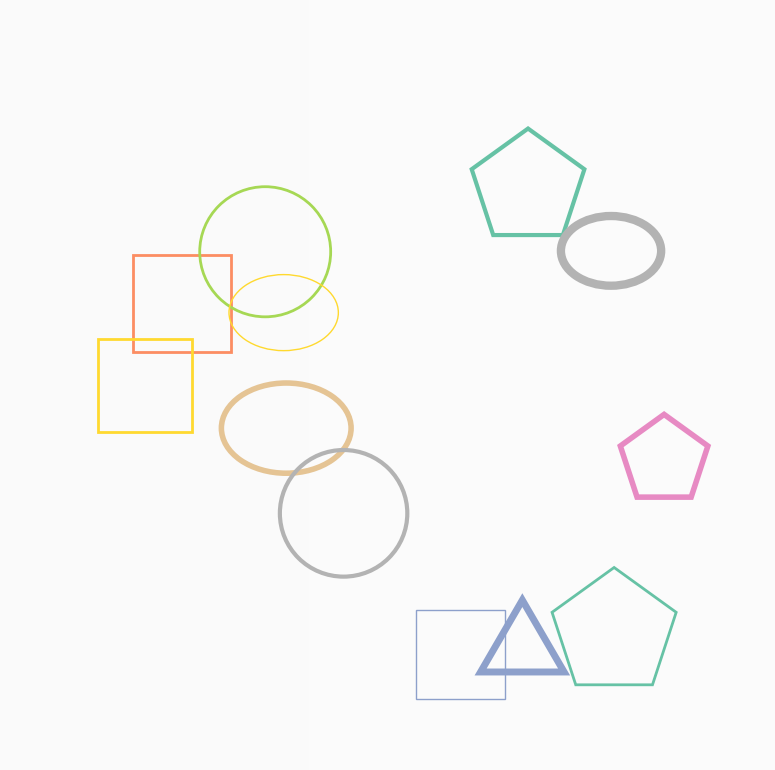[{"shape": "pentagon", "thickness": 1, "radius": 0.42, "center": [0.792, 0.179]}, {"shape": "pentagon", "thickness": 1.5, "radius": 0.38, "center": [0.681, 0.757]}, {"shape": "square", "thickness": 1, "radius": 0.31, "center": [0.235, 0.606]}, {"shape": "square", "thickness": 0.5, "radius": 0.29, "center": [0.594, 0.15]}, {"shape": "triangle", "thickness": 2.5, "radius": 0.31, "center": [0.674, 0.158]}, {"shape": "pentagon", "thickness": 2, "radius": 0.3, "center": [0.857, 0.402]}, {"shape": "circle", "thickness": 1, "radius": 0.42, "center": [0.342, 0.673]}, {"shape": "square", "thickness": 1, "radius": 0.3, "center": [0.187, 0.499]}, {"shape": "oval", "thickness": 0.5, "radius": 0.35, "center": [0.366, 0.594]}, {"shape": "oval", "thickness": 2, "radius": 0.42, "center": [0.369, 0.444]}, {"shape": "oval", "thickness": 3, "radius": 0.32, "center": [0.788, 0.674]}, {"shape": "circle", "thickness": 1.5, "radius": 0.41, "center": [0.443, 0.333]}]